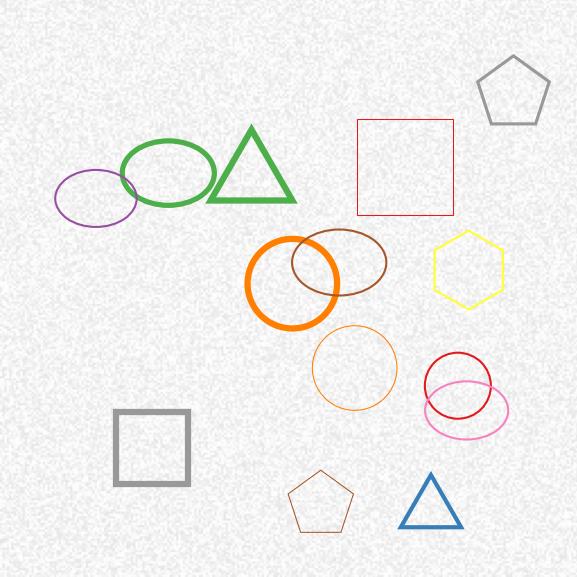[{"shape": "circle", "thickness": 1, "radius": 0.29, "center": [0.793, 0.331]}, {"shape": "square", "thickness": 0.5, "radius": 0.42, "center": [0.701, 0.71]}, {"shape": "triangle", "thickness": 2, "radius": 0.3, "center": [0.746, 0.116]}, {"shape": "triangle", "thickness": 3, "radius": 0.41, "center": [0.436, 0.693]}, {"shape": "oval", "thickness": 2.5, "radius": 0.4, "center": [0.291, 0.699]}, {"shape": "oval", "thickness": 1, "radius": 0.35, "center": [0.166, 0.656]}, {"shape": "circle", "thickness": 3, "radius": 0.39, "center": [0.506, 0.508]}, {"shape": "circle", "thickness": 0.5, "radius": 0.37, "center": [0.614, 0.362]}, {"shape": "hexagon", "thickness": 1, "radius": 0.34, "center": [0.812, 0.531]}, {"shape": "oval", "thickness": 1, "radius": 0.41, "center": [0.587, 0.545]}, {"shape": "pentagon", "thickness": 0.5, "radius": 0.3, "center": [0.555, 0.125]}, {"shape": "oval", "thickness": 1, "radius": 0.36, "center": [0.808, 0.288]}, {"shape": "pentagon", "thickness": 1.5, "radius": 0.33, "center": [0.889, 0.837]}, {"shape": "square", "thickness": 3, "radius": 0.31, "center": [0.263, 0.223]}]